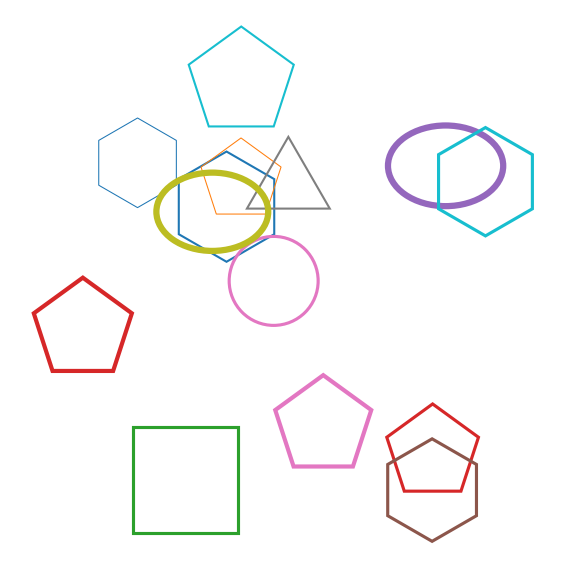[{"shape": "hexagon", "thickness": 0.5, "radius": 0.39, "center": [0.238, 0.717]}, {"shape": "hexagon", "thickness": 1, "radius": 0.48, "center": [0.392, 0.641]}, {"shape": "pentagon", "thickness": 0.5, "radius": 0.36, "center": [0.417, 0.687]}, {"shape": "square", "thickness": 1.5, "radius": 0.46, "center": [0.321, 0.168]}, {"shape": "pentagon", "thickness": 2, "radius": 0.45, "center": [0.143, 0.429]}, {"shape": "pentagon", "thickness": 1.5, "radius": 0.42, "center": [0.749, 0.216]}, {"shape": "oval", "thickness": 3, "radius": 0.5, "center": [0.772, 0.712]}, {"shape": "hexagon", "thickness": 1.5, "radius": 0.44, "center": [0.748, 0.151]}, {"shape": "circle", "thickness": 1.5, "radius": 0.39, "center": [0.474, 0.513]}, {"shape": "pentagon", "thickness": 2, "radius": 0.44, "center": [0.56, 0.262]}, {"shape": "triangle", "thickness": 1, "radius": 0.41, "center": [0.499, 0.679]}, {"shape": "oval", "thickness": 3, "radius": 0.48, "center": [0.368, 0.632]}, {"shape": "hexagon", "thickness": 1.5, "radius": 0.47, "center": [0.841, 0.684]}, {"shape": "pentagon", "thickness": 1, "radius": 0.48, "center": [0.418, 0.858]}]